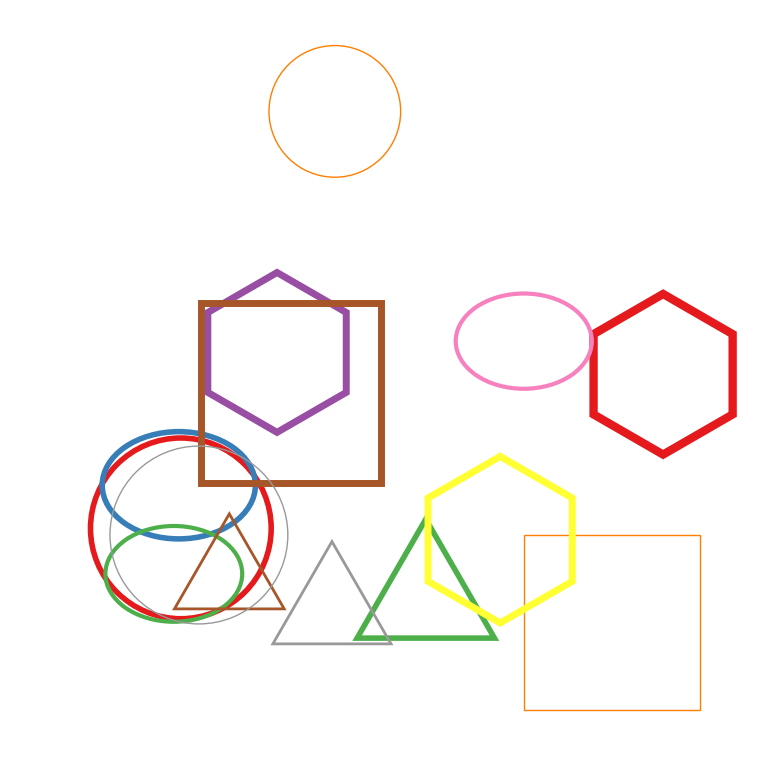[{"shape": "hexagon", "thickness": 3, "radius": 0.52, "center": [0.861, 0.514]}, {"shape": "circle", "thickness": 2, "radius": 0.59, "center": [0.235, 0.314]}, {"shape": "oval", "thickness": 2, "radius": 0.5, "center": [0.232, 0.37]}, {"shape": "triangle", "thickness": 2, "radius": 0.51, "center": [0.553, 0.223]}, {"shape": "oval", "thickness": 1.5, "radius": 0.44, "center": [0.226, 0.255]}, {"shape": "hexagon", "thickness": 2.5, "radius": 0.52, "center": [0.36, 0.542]}, {"shape": "square", "thickness": 0.5, "radius": 0.57, "center": [0.795, 0.192]}, {"shape": "circle", "thickness": 0.5, "radius": 0.43, "center": [0.435, 0.855]}, {"shape": "hexagon", "thickness": 2.5, "radius": 0.54, "center": [0.65, 0.299]}, {"shape": "square", "thickness": 2.5, "radius": 0.59, "center": [0.378, 0.489]}, {"shape": "triangle", "thickness": 1, "radius": 0.41, "center": [0.298, 0.25]}, {"shape": "oval", "thickness": 1.5, "radius": 0.44, "center": [0.68, 0.557]}, {"shape": "circle", "thickness": 0.5, "radius": 0.58, "center": [0.258, 0.305]}, {"shape": "triangle", "thickness": 1, "radius": 0.44, "center": [0.431, 0.208]}]